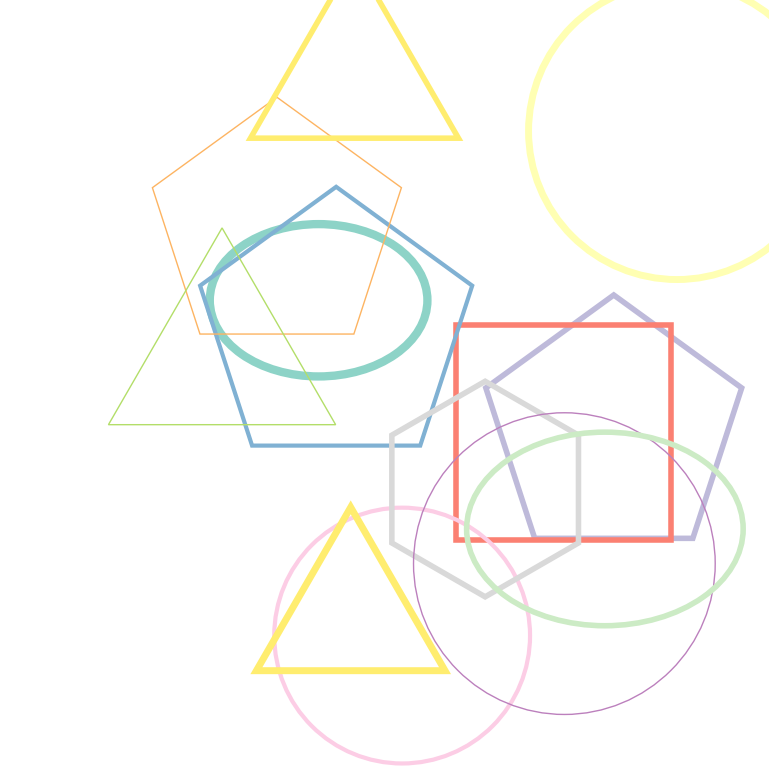[{"shape": "oval", "thickness": 3, "radius": 0.71, "center": [0.414, 0.61]}, {"shape": "circle", "thickness": 2.5, "radius": 0.96, "center": [0.879, 0.83]}, {"shape": "pentagon", "thickness": 2, "radius": 0.87, "center": [0.797, 0.442]}, {"shape": "square", "thickness": 2, "radius": 0.7, "center": [0.732, 0.438]}, {"shape": "pentagon", "thickness": 1.5, "radius": 0.93, "center": [0.437, 0.572]}, {"shape": "pentagon", "thickness": 0.5, "radius": 0.85, "center": [0.36, 0.704]}, {"shape": "triangle", "thickness": 0.5, "radius": 0.85, "center": [0.288, 0.534]}, {"shape": "circle", "thickness": 1.5, "radius": 0.83, "center": [0.522, 0.175]}, {"shape": "hexagon", "thickness": 2, "radius": 0.7, "center": [0.63, 0.365]}, {"shape": "circle", "thickness": 0.5, "radius": 0.98, "center": [0.733, 0.268]}, {"shape": "oval", "thickness": 2, "radius": 0.9, "center": [0.786, 0.313]}, {"shape": "triangle", "thickness": 2, "radius": 0.78, "center": [0.46, 0.899]}, {"shape": "triangle", "thickness": 2.5, "radius": 0.71, "center": [0.455, 0.2]}]